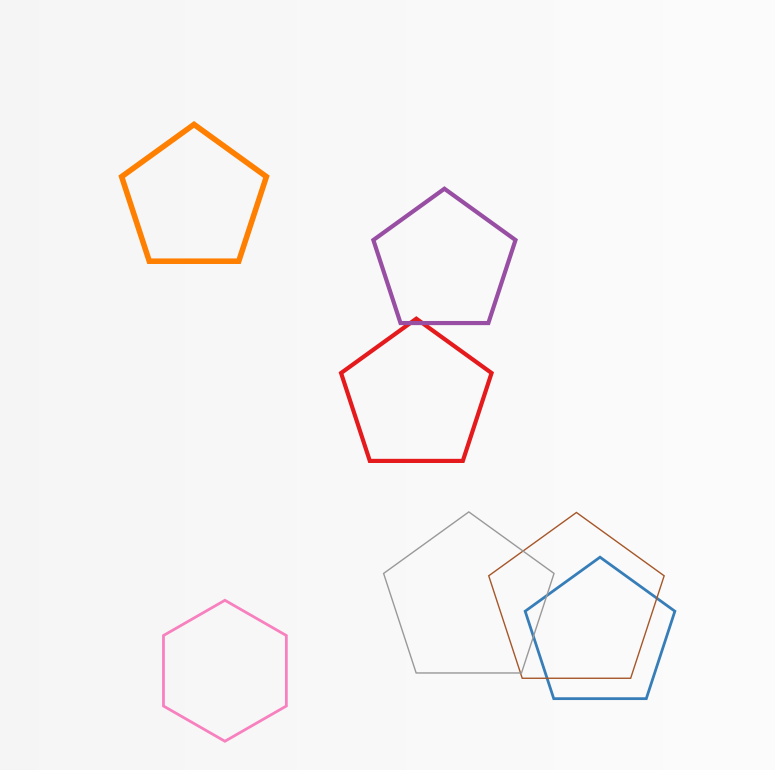[{"shape": "pentagon", "thickness": 1.5, "radius": 0.51, "center": [0.537, 0.484]}, {"shape": "pentagon", "thickness": 1, "radius": 0.51, "center": [0.774, 0.175]}, {"shape": "pentagon", "thickness": 1.5, "radius": 0.48, "center": [0.573, 0.658]}, {"shape": "pentagon", "thickness": 2, "radius": 0.49, "center": [0.25, 0.74]}, {"shape": "pentagon", "thickness": 0.5, "radius": 0.6, "center": [0.744, 0.215]}, {"shape": "hexagon", "thickness": 1, "radius": 0.46, "center": [0.29, 0.129]}, {"shape": "pentagon", "thickness": 0.5, "radius": 0.58, "center": [0.605, 0.22]}]